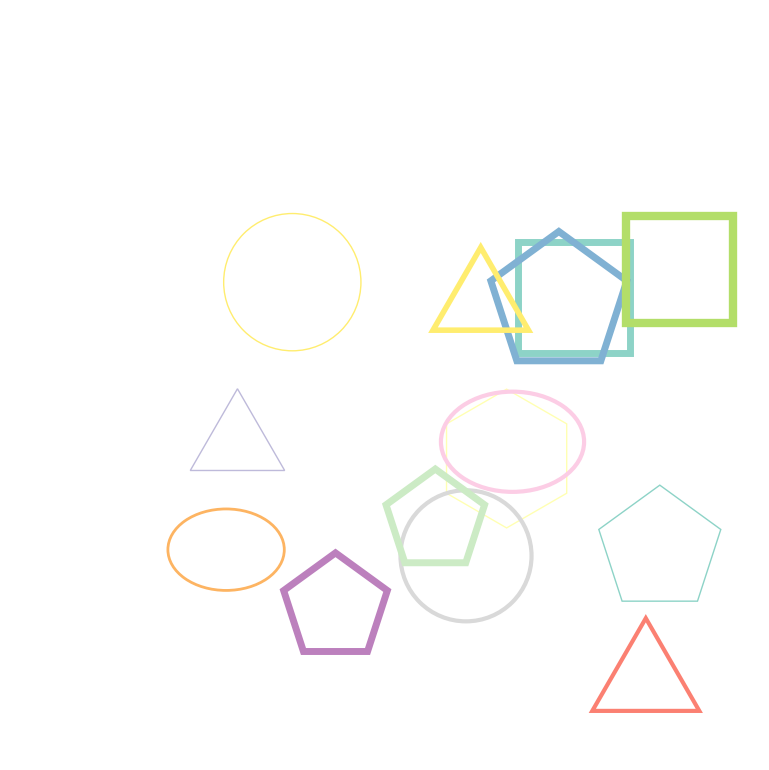[{"shape": "square", "thickness": 2.5, "radius": 0.36, "center": [0.745, 0.614]}, {"shape": "pentagon", "thickness": 0.5, "radius": 0.42, "center": [0.857, 0.287]}, {"shape": "hexagon", "thickness": 0.5, "radius": 0.45, "center": [0.658, 0.404]}, {"shape": "triangle", "thickness": 0.5, "radius": 0.35, "center": [0.308, 0.424]}, {"shape": "triangle", "thickness": 1.5, "radius": 0.4, "center": [0.839, 0.117]}, {"shape": "pentagon", "thickness": 2.5, "radius": 0.46, "center": [0.726, 0.607]}, {"shape": "oval", "thickness": 1, "radius": 0.38, "center": [0.294, 0.286]}, {"shape": "square", "thickness": 3, "radius": 0.35, "center": [0.882, 0.65]}, {"shape": "oval", "thickness": 1.5, "radius": 0.46, "center": [0.666, 0.426]}, {"shape": "circle", "thickness": 1.5, "radius": 0.43, "center": [0.605, 0.278]}, {"shape": "pentagon", "thickness": 2.5, "radius": 0.35, "center": [0.436, 0.211]}, {"shape": "pentagon", "thickness": 2.5, "radius": 0.34, "center": [0.565, 0.324]}, {"shape": "circle", "thickness": 0.5, "radius": 0.45, "center": [0.38, 0.634]}, {"shape": "triangle", "thickness": 2, "radius": 0.36, "center": [0.624, 0.607]}]